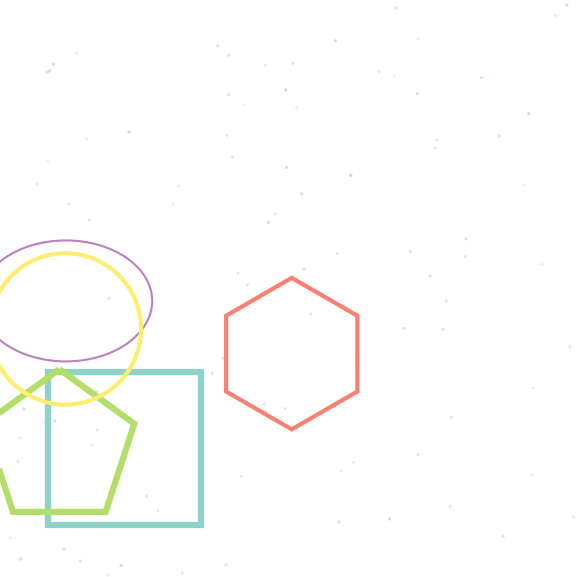[{"shape": "square", "thickness": 3, "radius": 0.66, "center": [0.216, 0.223]}, {"shape": "hexagon", "thickness": 2, "radius": 0.66, "center": [0.505, 0.387]}, {"shape": "pentagon", "thickness": 3, "radius": 0.68, "center": [0.103, 0.223]}, {"shape": "oval", "thickness": 1, "radius": 0.75, "center": [0.114, 0.478]}, {"shape": "circle", "thickness": 2, "radius": 0.66, "center": [0.113, 0.43]}]